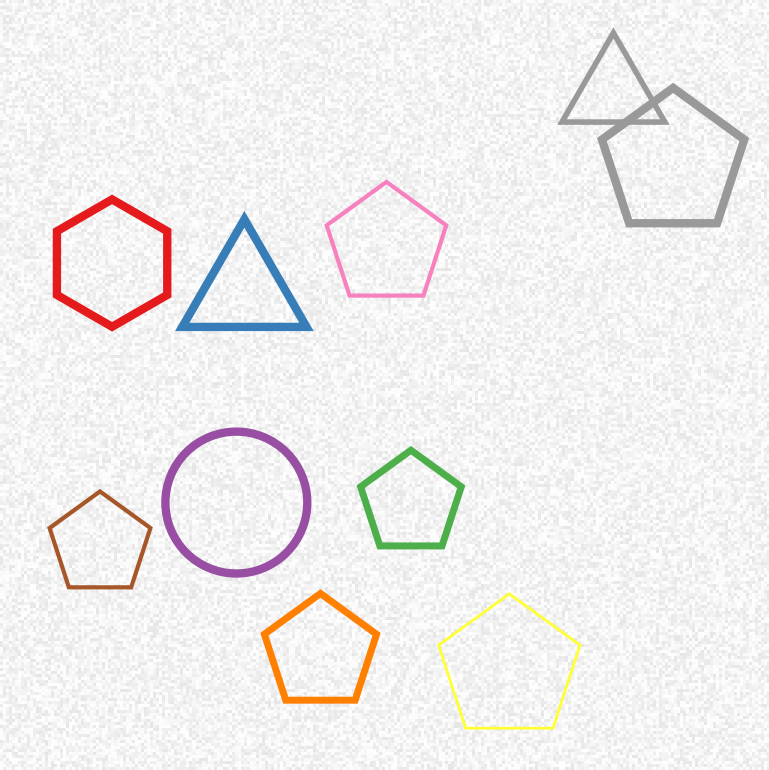[{"shape": "hexagon", "thickness": 3, "radius": 0.41, "center": [0.146, 0.658]}, {"shape": "triangle", "thickness": 3, "radius": 0.47, "center": [0.317, 0.622]}, {"shape": "pentagon", "thickness": 2.5, "radius": 0.34, "center": [0.534, 0.347]}, {"shape": "circle", "thickness": 3, "radius": 0.46, "center": [0.307, 0.347]}, {"shape": "pentagon", "thickness": 2.5, "radius": 0.38, "center": [0.416, 0.153]}, {"shape": "pentagon", "thickness": 1, "radius": 0.48, "center": [0.661, 0.132]}, {"shape": "pentagon", "thickness": 1.5, "radius": 0.34, "center": [0.13, 0.293]}, {"shape": "pentagon", "thickness": 1.5, "radius": 0.41, "center": [0.502, 0.682]}, {"shape": "triangle", "thickness": 2, "radius": 0.39, "center": [0.797, 0.88]}, {"shape": "pentagon", "thickness": 3, "radius": 0.49, "center": [0.874, 0.789]}]